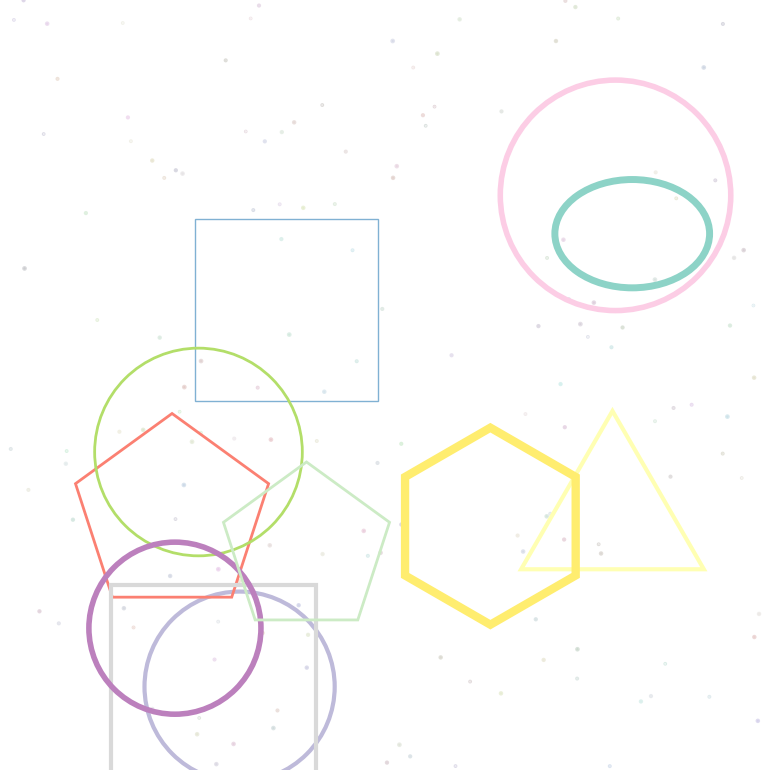[{"shape": "oval", "thickness": 2.5, "radius": 0.5, "center": [0.821, 0.697]}, {"shape": "triangle", "thickness": 1.5, "radius": 0.69, "center": [0.795, 0.329]}, {"shape": "circle", "thickness": 1.5, "radius": 0.62, "center": [0.311, 0.108]}, {"shape": "pentagon", "thickness": 1, "radius": 0.66, "center": [0.223, 0.331]}, {"shape": "square", "thickness": 0.5, "radius": 0.59, "center": [0.372, 0.597]}, {"shape": "circle", "thickness": 1, "radius": 0.67, "center": [0.258, 0.413]}, {"shape": "circle", "thickness": 2, "radius": 0.75, "center": [0.799, 0.746]}, {"shape": "square", "thickness": 1.5, "radius": 0.67, "center": [0.277, 0.106]}, {"shape": "circle", "thickness": 2, "radius": 0.56, "center": [0.227, 0.184]}, {"shape": "pentagon", "thickness": 1, "radius": 0.57, "center": [0.398, 0.287]}, {"shape": "hexagon", "thickness": 3, "radius": 0.64, "center": [0.637, 0.317]}]